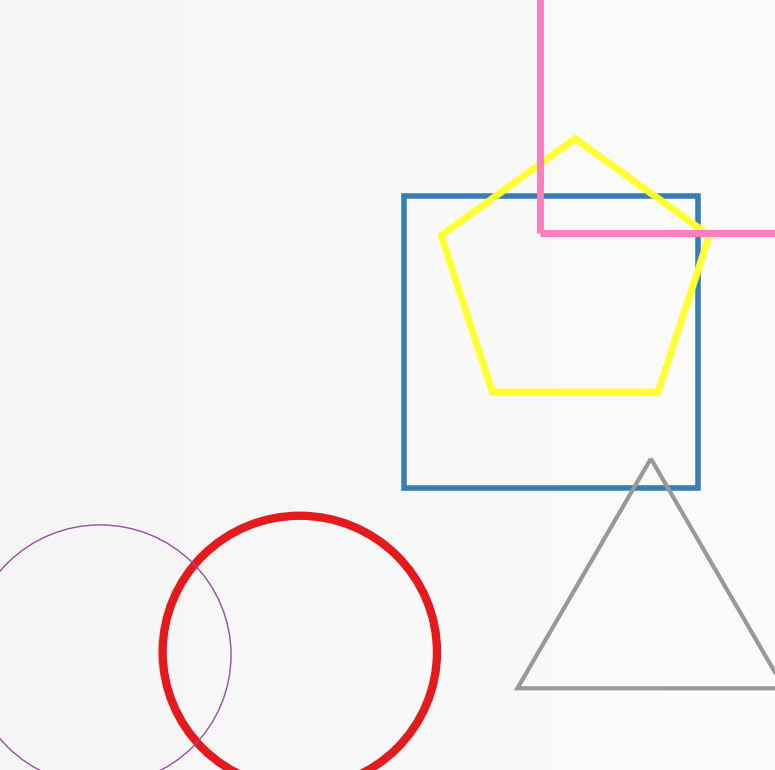[{"shape": "circle", "thickness": 3, "radius": 0.89, "center": [0.387, 0.153]}, {"shape": "square", "thickness": 2, "radius": 0.95, "center": [0.711, 0.556]}, {"shape": "circle", "thickness": 0.5, "radius": 0.84, "center": [0.129, 0.149]}, {"shape": "pentagon", "thickness": 2.5, "radius": 0.91, "center": [0.742, 0.638]}, {"shape": "square", "thickness": 2.5, "radius": 0.81, "center": [0.858, 0.859]}, {"shape": "triangle", "thickness": 1.5, "radius": 0.99, "center": [0.84, 0.206]}]